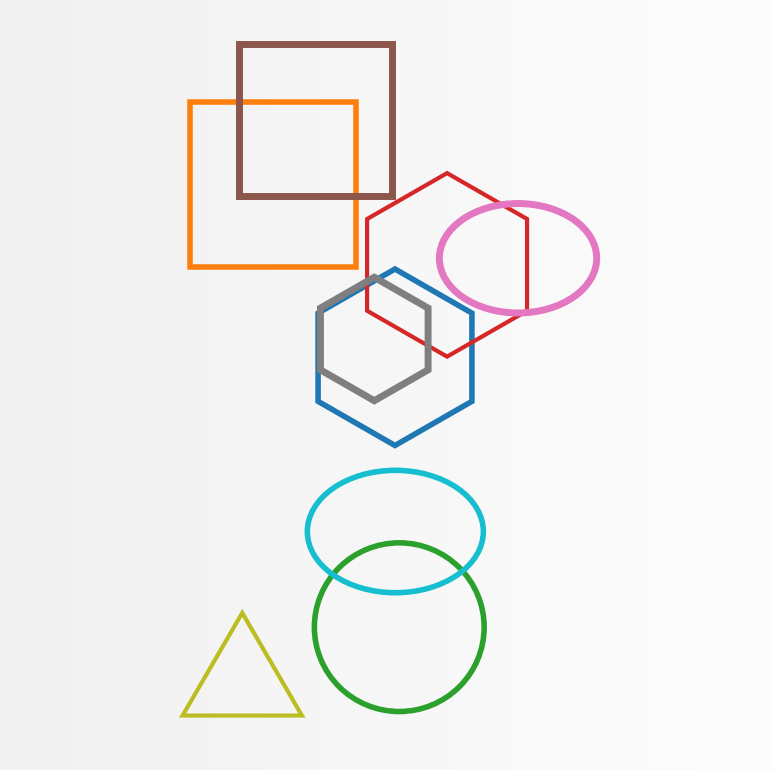[{"shape": "hexagon", "thickness": 2, "radius": 0.57, "center": [0.51, 0.536]}, {"shape": "square", "thickness": 2, "radius": 0.54, "center": [0.352, 0.76]}, {"shape": "circle", "thickness": 2, "radius": 0.55, "center": [0.515, 0.185]}, {"shape": "hexagon", "thickness": 1.5, "radius": 0.6, "center": [0.577, 0.656]}, {"shape": "square", "thickness": 2.5, "radius": 0.49, "center": [0.407, 0.845]}, {"shape": "oval", "thickness": 2.5, "radius": 0.51, "center": [0.668, 0.665]}, {"shape": "hexagon", "thickness": 2.5, "radius": 0.4, "center": [0.483, 0.56]}, {"shape": "triangle", "thickness": 1.5, "radius": 0.44, "center": [0.313, 0.115]}, {"shape": "oval", "thickness": 2, "radius": 0.57, "center": [0.51, 0.31]}]